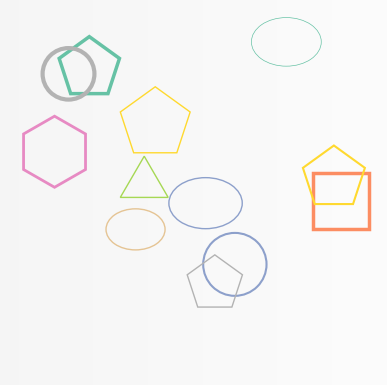[{"shape": "pentagon", "thickness": 2.5, "radius": 0.41, "center": [0.23, 0.823]}, {"shape": "oval", "thickness": 0.5, "radius": 0.45, "center": [0.739, 0.891]}, {"shape": "square", "thickness": 2.5, "radius": 0.36, "center": [0.879, 0.477]}, {"shape": "circle", "thickness": 1.5, "radius": 0.41, "center": [0.606, 0.313]}, {"shape": "oval", "thickness": 1, "radius": 0.47, "center": [0.53, 0.472]}, {"shape": "hexagon", "thickness": 2, "radius": 0.46, "center": [0.141, 0.606]}, {"shape": "triangle", "thickness": 1, "radius": 0.36, "center": [0.372, 0.523]}, {"shape": "pentagon", "thickness": 1.5, "radius": 0.42, "center": [0.862, 0.538]}, {"shape": "pentagon", "thickness": 1, "radius": 0.47, "center": [0.401, 0.68]}, {"shape": "oval", "thickness": 1, "radius": 0.38, "center": [0.35, 0.404]}, {"shape": "circle", "thickness": 3, "radius": 0.33, "center": [0.177, 0.808]}, {"shape": "pentagon", "thickness": 1, "radius": 0.37, "center": [0.554, 0.263]}]